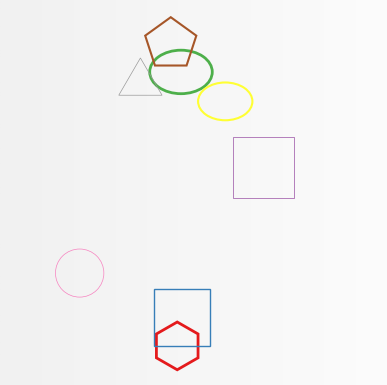[{"shape": "hexagon", "thickness": 2, "radius": 0.31, "center": [0.457, 0.102]}, {"shape": "square", "thickness": 1, "radius": 0.37, "center": [0.47, 0.175]}, {"shape": "oval", "thickness": 2, "radius": 0.4, "center": [0.467, 0.813]}, {"shape": "square", "thickness": 0.5, "radius": 0.39, "center": [0.68, 0.565]}, {"shape": "oval", "thickness": 1.5, "radius": 0.35, "center": [0.581, 0.737]}, {"shape": "pentagon", "thickness": 1.5, "radius": 0.35, "center": [0.441, 0.886]}, {"shape": "circle", "thickness": 0.5, "radius": 0.31, "center": [0.206, 0.291]}, {"shape": "triangle", "thickness": 0.5, "radius": 0.32, "center": [0.362, 0.785]}]